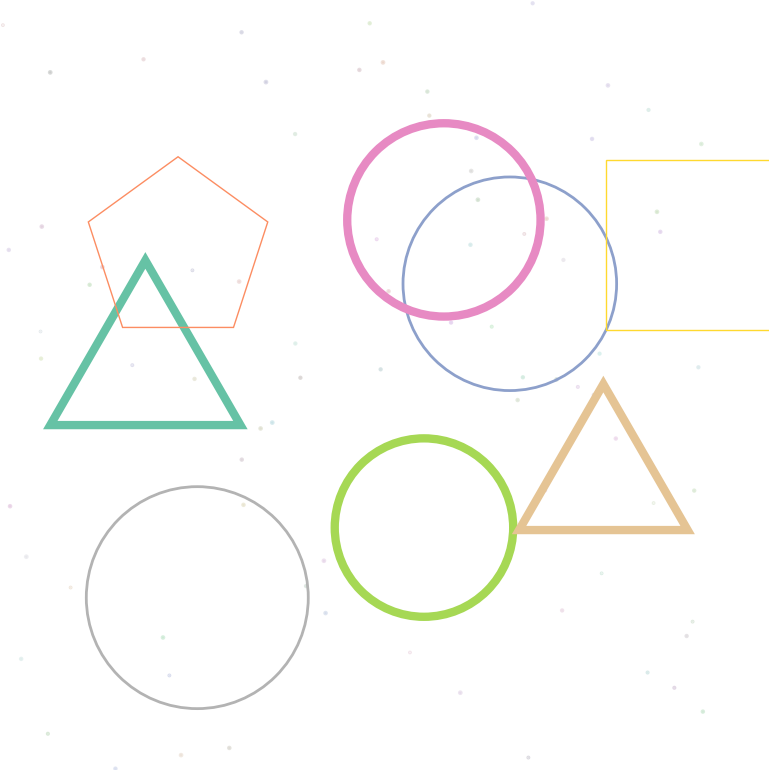[{"shape": "triangle", "thickness": 3, "radius": 0.71, "center": [0.189, 0.519]}, {"shape": "pentagon", "thickness": 0.5, "radius": 0.61, "center": [0.231, 0.674]}, {"shape": "circle", "thickness": 1, "radius": 0.69, "center": [0.662, 0.631]}, {"shape": "circle", "thickness": 3, "radius": 0.63, "center": [0.576, 0.714]}, {"shape": "circle", "thickness": 3, "radius": 0.58, "center": [0.551, 0.315]}, {"shape": "square", "thickness": 0.5, "radius": 0.55, "center": [0.897, 0.681]}, {"shape": "triangle", "thickness": 3, "radius": 0.63, "center": [0.784, 0.375]}, {"shape": "circle", "thickness": 1, "radius": 0.72, "center": [0.256, 0.224]}]